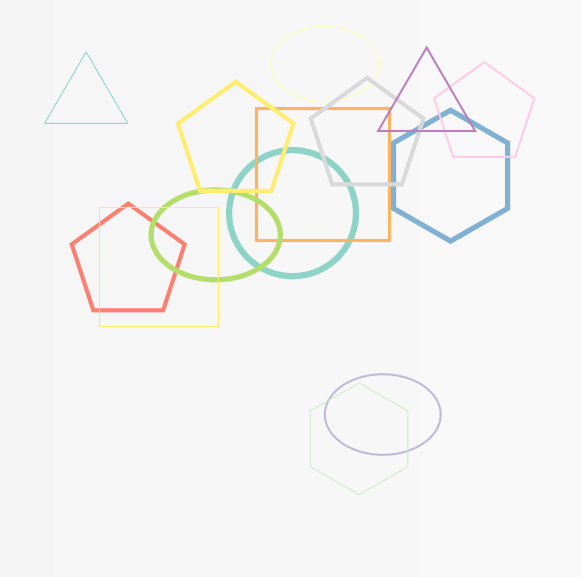[{"shape": "circle", "thickness": 3, "radius": 0.55, "center": [0.503, 0.63]}, {"shape": "triangle", "thickness": 0.5, "radius": 0.41, "center": [0.148, 0.827]}, {"shape": "oval", "thickness": 0.5, "radius": 0.46, "center": [0.558, 0.888]}, {"shape": "oval", "thickness": 1, "radius": 0.5, "center": [0.659, 0.281]}, {"shape": "pentagon", "thickness": 2, "radius": 0.51, "center": [0.221, 0.544]}, {"shape": "hexagon", "thickness": 2.5, "radius": 0.57, "center": [0.775, 0.695]}, {"shape": "square", "thickness": 1.5, "radius": 0.57, "center": [0.554, 0.698]}, {"shape": "oval", "thickness": 2.5, "radius": 0.56, "center": [0.371, 0.592]}, {"shape": "pentagon", "thickness": 1, "radius": 0.45, "center": [0.833, 0.801]}, {"shape": "pentagon", "thickness": 2, "radius": 0.51, "center": [0.632, 0.762]}, {"shape": "triangle", "thickness": 1, "radius": 0.48, "center": [0.734, 0.82]}, {"shape": "hexagon", "thickness": 0.5, "radius": 0.48, "center": [0.618, 0.239]}, {"shape": "pentagon", "thickness": 2, "radius": 0.52, "center": [0.405, 0.753]}, {"shape": "square", "thickness": 0.5, "radius": 0.51, "center": [0.272, 0.537]}]